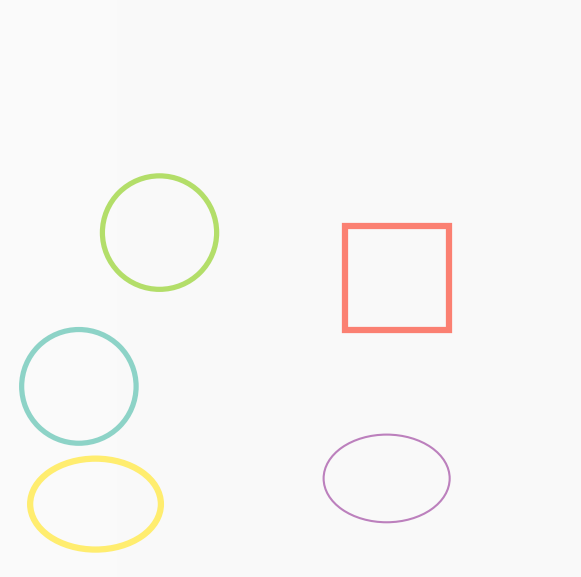[{"shape": "circle", "thickness": 2.5, "radius": 0.49, "center": [0.136, 0.33]}, {"shape": "square", "thickness": 3, "radius": 0.45, "center": [0.683, 0.518]}, {"shape": "circle", "thickness": 2.5, "radius": 0.49, "center": [0.274, 0.596]}, {"shape": "oval", "thickness": 1, "radius": 0.54, "center": [0.665, 0.171]}, {"shape": "oval", "thickness": 3, "radius": 0.56, "center": [0.164, 0.126]}]